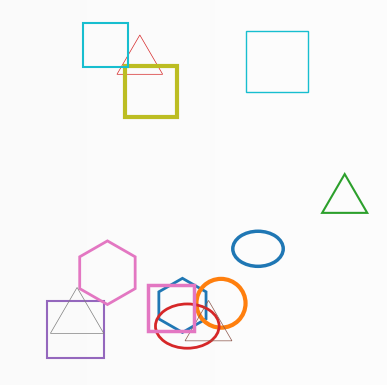[{"shape": "hexagon", "thickness": 2, "radius": 0.35, "center": [0.471, 0.207]}, {"shape": "oval", "thickness": 2.5, "radius": 0.33, "center": [0.666, 0.354]}, {"shape": "circle", "thickness": 3, "radius": 0.32, "center": [0.57, 0.212]}, {"shape": "triangle", "thickness": 1.5, "radius": 0.34, "center": [0.89, 0.481]}, {"shape": "oval", "thickness": 2, "radius": 0.41, "center": [0.483, 0.153]}, {"shape": "triangle", "thickness": 0.5, "radius": 0.34, "center": [0.361, 0.841]}, {"shape": "square", "thickness": 1.5, "radius": 0.37, "center": [0.196, 0.143]}, {"shape": "triangle", "thickness": 0.5, "radius": 0.35, "center": [0.538, 0.15]}, {"shape": "square", "thickness": 2.5, "radius": 0.3, "center": [0.441, 0.199]}, {"shape": "hexagon", "thickness": 2, "radius": 0.41, "center": [0.277, 0.292]}, {"shape": "triangle", "thickness": 0.5, "radius": 0.4, "center": [0.199, 0.174]}, {"shape": "square", "thickness": 3, "radius": 0.33, "center": [0.389, 0.763]}, {"shape": "square", "thickness": 1, "radius": 0.4, "center": [0.716, 0.84]}, {"shape": "square", "thickness": 1.5, "radius": 0.29, "center": [0.272, 0.883]}]